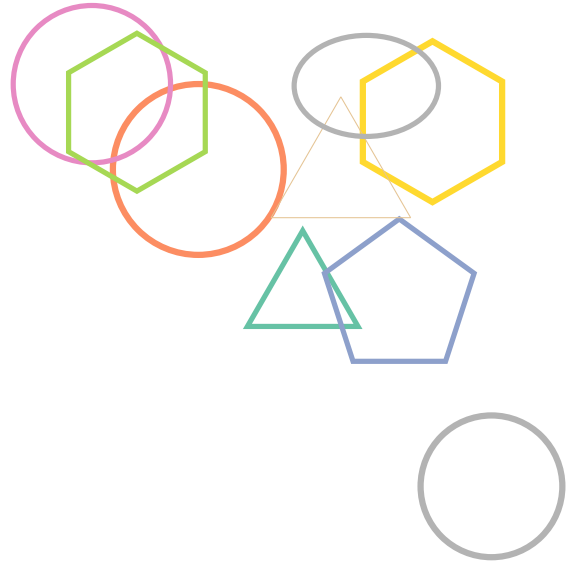[{"shape": "triangle", "thickness": 2.5, "radius": 0.55, "center": [0.524, 0.489]}, {"shape": "circle", "thickness": 3, "radius": 0.74, "center": [0.343, 0.706]}, {"shape": "pentagon", "thickness": 2.5, "radius": 0.68, "center": [0.691, 0.484]}, {"shape": "circle", "thickness": 2.5, "radius": 0.68, "center": [0.159, 0.853]}, {"shape": "hexagon", "thickness": 2.5, "radius": 0.68, "center": [0.237, 0.805]}, {"shape": "hexagon", "thickness": 3, "radius": 0.7, "center": [0.749, 0.788]}, {"shape": "triangle", "thickness": 0.5, "radius": 0.7, "center": [0.59, 0.692]}, {"shape": "circle", "thickness": 3, "radius": 0.61, "center": [0.851, 0.157]}, {"shape": "oval", "thickness": 2.5, "radius": 0.62, "center": [0.634, 0.85]}]